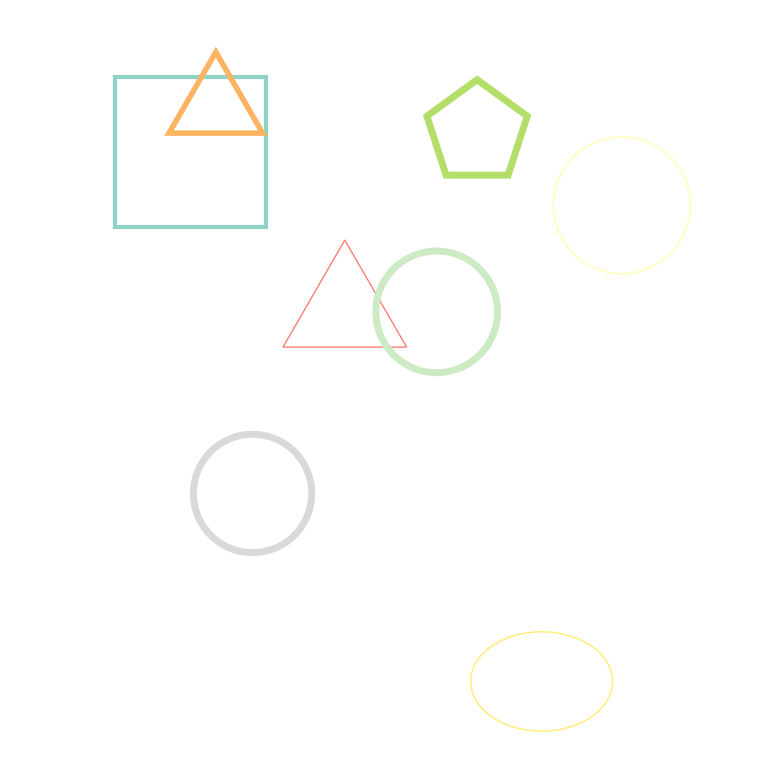[{"shape": "square", "thickness": 1.5, "radius": 0.49, "center": [0.247, 0.802]}, {"shape": "circle", "thickness": 0.5, "radius": 0.44, "center": [0.808, 0.733]}, {"shape": "triangle", "thickness": 0.5, "radius": 0.46, "center": [0.448, 0.596]}, {"shape": "triangle", "thickness": 2, "radius": 0.35, "center": [0.28, 0.862]}, {"shape": "pentagon", "thickness": 2.5, "radius": 0.34, "center": [0.62, 0.828]}, {"shape": "circle", "thickness": 2.5, "radius": 0.38, "center": [0.328, 0.359]}, {"shape": "circle", "thickness": 2.5, "radius": 0.4, "center": [0.567, 0.595]}, {"shape": "oval", "thickness": 0.5, "radius": 0.46, "center": [0.703, 0.115]}]